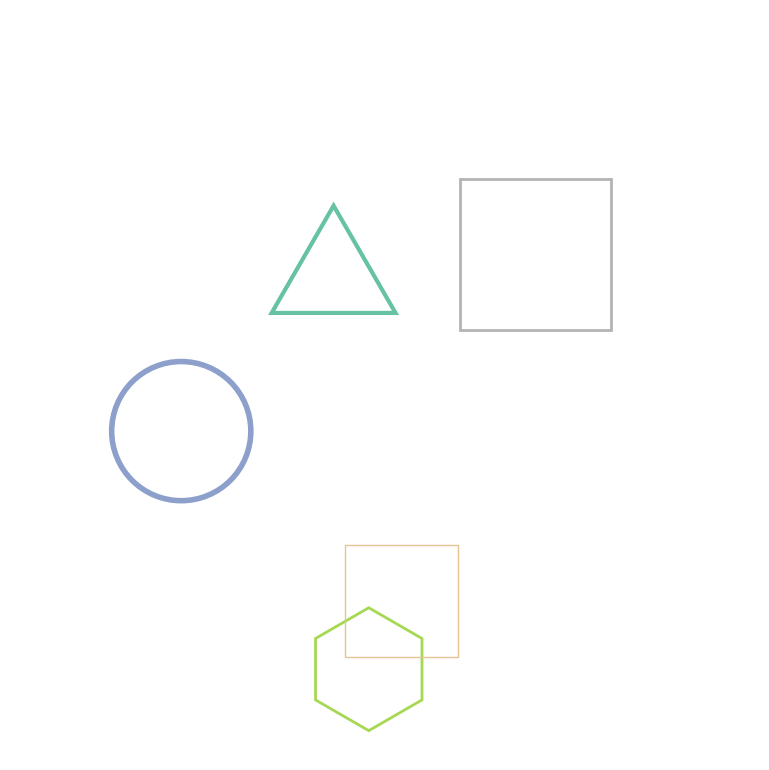[{"shape": "triangle", "thickness": 1.5, "radius": 0.46, "center": [0.433, 0.64]}, {"shape": "circle", "thickness": 2, "radius": 0.45, "center": [0.235, 0.44]}, {"shape": "hexagon", "thickness": 1, "radius": 0.4, "center": [0.479, 0.131]}, {"shape": "square", "thickness": 0.5, "radius": 0.37, "center": [0.521, 0.219]}, {"shape": "square", "thickness": 1, "radius": 0.49, "center": [0.695, 0.669]}]